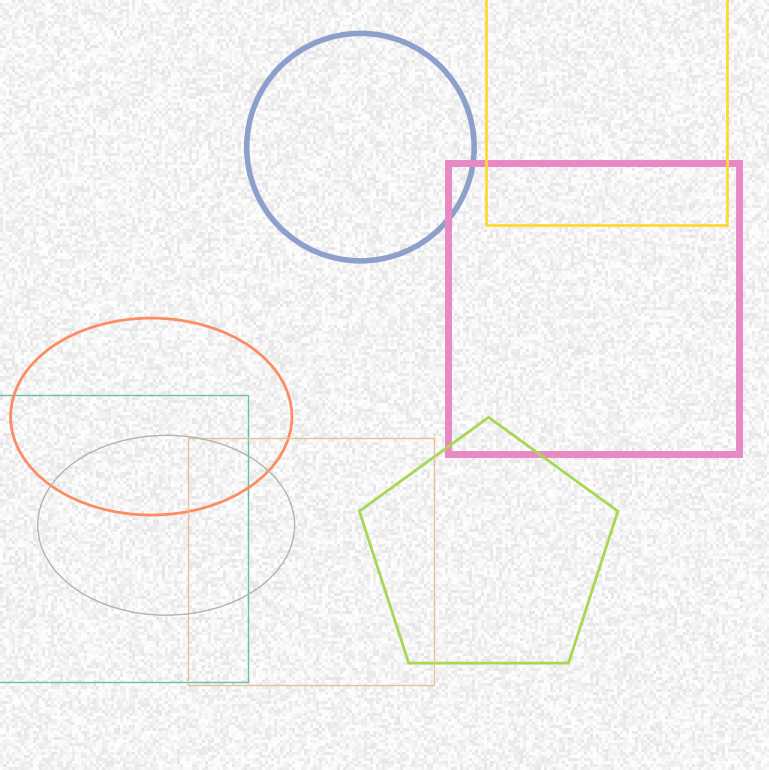[{"shape": "square", "thickness": 0.5, "radius": 0.93, "center": [0.136, 0.301]}, {"shape": "oval", "thickness": 1, "radius": 0.91, "center": [0.196, 0.459]}, {"shape": "circle", "thickness": 2, "radius": 0.74, "center": [0.468, 0.809]}, {"shape": "square", "thickness": 2.5, "radius": 0.94, "center": [0.771, 0.599]}, {"shape": "pentagon", "thickness": 1, "radius": 0.88, "center": [0.635, 0.282]}, {"shape": "square", "thickness": 1, "radius": 0.78, "center": [0.787, 0.865]}, {"shape": "square", "thickness": 0.5, "radius": 0.8, "center": [0.404, 0.271]}, {"shape": "oval", "thickness": 0.5, "radius": 0.83, "center": [0.216, 0.318]}]